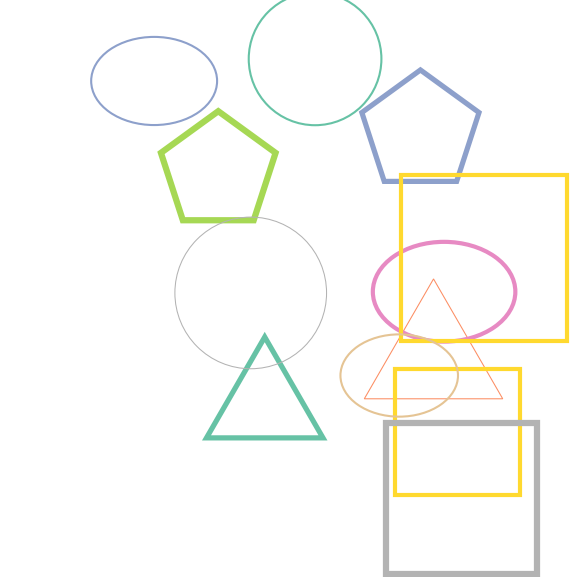[{"shape": "triangle", "thickness": 2.5, "radius": 0.58, "center": [0.458, 0.299]}, {"shape": "circle", "thickness": 1, "radius": 0.57, "center": [0.546, 0.897]}, {"shape": "triangle", "thickness": 0.5, "radius": 0.69, "center": [0.751, 0.378]}, {"shape": "oval", "thickness": 1, "radius": 0.55, "center": [0.267, 0.859]}, {"shape": "pentagon", "thickness": 2.5, "radius": 0.53, "center": [0.728, 0.771]}, {"shape": "oval", "thickness": 2, "radius": 0.62, "center": [0.769, 0.494]}, {"shape": "pentagon", "thickness": 3, "radius": 0.52, "center": [0.378, 0.702]}, {"shape": "square", "thickness": 2, "radius": 0.54, "center": [0.792, 0.251]}, {"shape": "square", "thickness": 2, "radius": 0.72, "center": [0.838, 0.552]}, {"shape": "oval", "thickness": 1, "radius": 0.51, "center": [0.691, 0.349]}, {"shape": "circle", "thickness": 0.5, "radius": 0.66, "center": [0.434, 0.492]}, {"shape": "square", "thickness": 3, "radius": 0.66, "center": [0.799, 0.136]}]